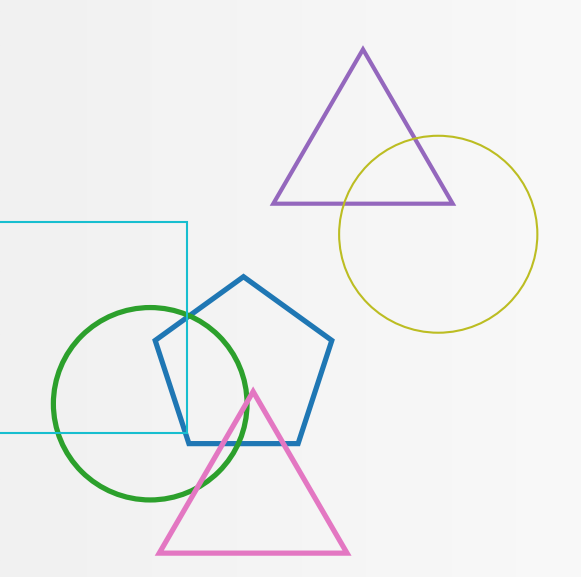[{"shape": "pentagon", "thickness": 2.5, "radius": 0.8, "center": [0.419, 0.36]}, {"shape": "circle", "thickness": 2.5, "radius": 0.83, "center": [0.258, 0.3]}, {"shape": "triangle", "thickness": 2, "radius": 0.89, "center": [0.624, 0.735]}, {"shape": "triangle", "thickness": 2.5, "radius": 0.93, "center": [0.436, 0.135]}, {"shape": "circle", "thickness": 1, "radius": 0.85, "center": [0.754, 0.594]}, {"shape": "square", "thickness": 1, "radius": 0.91, "center": [0.139, 0.432]}]